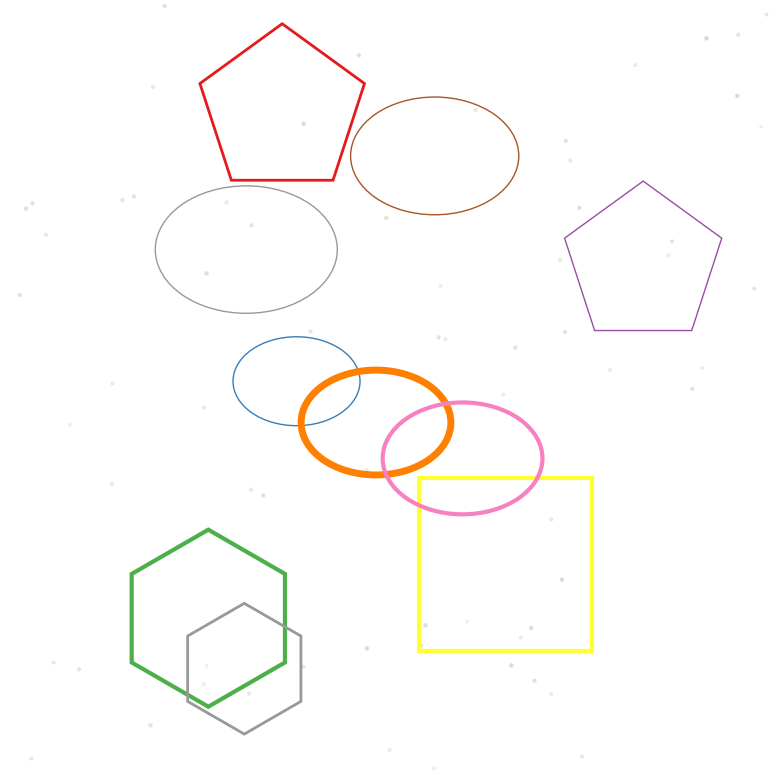[{"shape": "pentagon", "thickness": 1, "radius": 0.56, "center": [0.366, 0.857]}, {"shape": "oval", "thickness": 0.5, "radius": 0.41, "center": [0.385, 0.505]}, {"shape": "hexagon", "thickness": 1.5, "radius": 0.57, "center": [0.271, 0.197]}, {"shape": "pentagon", "thickness": 0.5, "radius": 0.54, "center": [0.835, 0.658]}, {"shape": "oval", "thickness": 2.5, "radius": 0.49, "center": [0.488, 0.451]}, {"shape": "square", "thickness": 1.5, "radius": 0.56, "center": [0.656, 0.267]}, {"shape": "oval", "thickness": 0.5, "radius": 0.55, "center": [0.565, 0.798]}, {"shape": "oval", "thickness": 1.5, "radius": 0.52, "center": [0.601, 0.405]}, {"shape": "hexagon", "thickness": 1, "radius": 0.42, "center": [0.317, 0.132]}, {"shape": "oval", "thickness": 0.5, "radius": 0.59, "center": [0.32, 0.676]}]